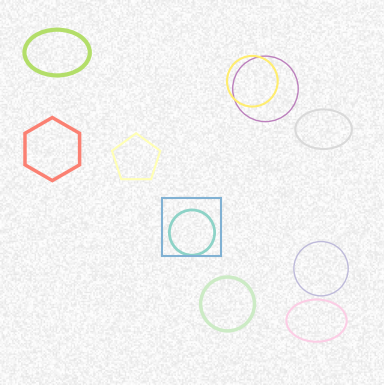[{"shape": "circle", "thickness": 2, "radius": 0.29, "center": [0.499, 0.396]}, {"shape": "pentagon", "thickness": 1.5, "radius": 0.33, "center": [0.354, 0.588]}, {"shape": "circle", "thickness": 1, "radius": 0.35, "center": [0.834, 0.302]}, {"shape": "hexagon", "thickness": 2.5, "radius": 0.41, "center": [0.136, 0.613]}, {"shape": "square", "thickness": 1.5, "radius": 0.38, "center": [0.497, 0.41]}, {"shape": "oval", "thickness": 3, "radius": 0.42, "center": [0.148, 0.864]}, {"shape": "oval", "thickness": 1.5, "radius": 0.39, "center": [0.822, 0.167]}, {"shape": "oval", "thickness": 1.5, "radius": 0.37, "center": [0.841, 0.664]}, {"shape": "circle", "thickness": 1, "radius": 0.43, "center": [0.689, 0.769]}, {"shape": "circle", "thickness": 2.5, "radius": 0.35, "center": [0.591, 0.211]}, {"shape": "circle", "thickness": 1.5, "radius": 0.33, "center": [0.655, 0.789]}]